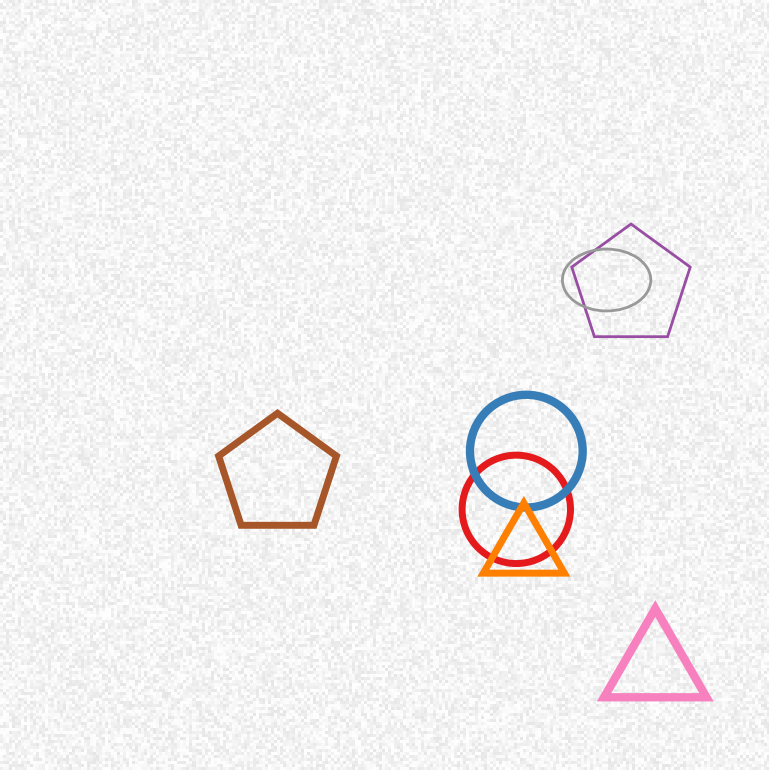[{"shape": "circle", "thickness": 2.5, "radius": 0.35, "center": [0.671, 0.339]}, {"shape": "circle", "thickness": 3, "radius": 0.37, "center": [0.684, 0.414]}, {"shape": "pentagon", "thickness": 1, "radius": 0.4, "center": [0.819, 0.628]}, {"shape": "triangle", "thickness": 2.5, "radius": 0.3, "center": [0.68, 0.286]}, {"shape": "pentagon", "thickness": 2.5, "radius": 0.4, "center": [0.36, 0.383]}, {"shape": "triangle", "thickness": 3, "radius": 0.38, "center": [0.851, 0.133]}, {"shape": "oval", "thickness": 1, "radius": 0.29, "center": [0.788, 0.636]}]